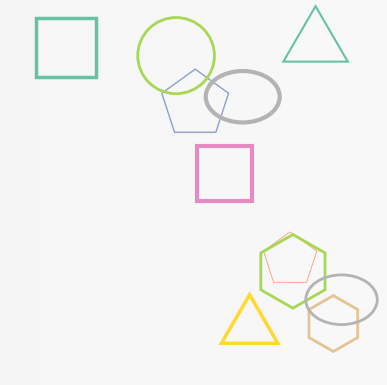[{"shape": "square", "thickness": 2.5, "radius": 0.38, "center": [0.171, 0.876]}, {"shape": "triangle", "thickness": 1.5, "radius": 0.48, "center": [0.814, 0.888]}, {"shape": "pentagon", "thickness": 0.5, "radius": 0.36, "center": [0.749, 0.325]}, {"shape": "pentagon", "thickness": 1, "radius": 0.45, "center": [0.504, 0.73]}, {"shape": "square", "thickness": 3, "radius": 0.36, "center": [0.579, 0.549]}, {"shape": "circle", "thickness": 2, "radius": 0.49, "center": [0.454, 0.856]}, {"shape": "hexagon", "thickness": 2, "radius": 0.48, "center": [0.756, 0.295]}, {"shape": "triangle", "thickness": 2.5, "radius": 0.42, "center": [0.644, 0.15]}, {"shape": "hexagon", "thickness": 2, "radius": 0.36, "center": [0.86, 0.16]}, {"shape": "oval", "thickness": 2, "radius": 0.46, "center": [0.881, 0.221]}, {"shape": "oval", "thickness": 3, "radius": 0.48, "center": [0.626, 0.749]}]